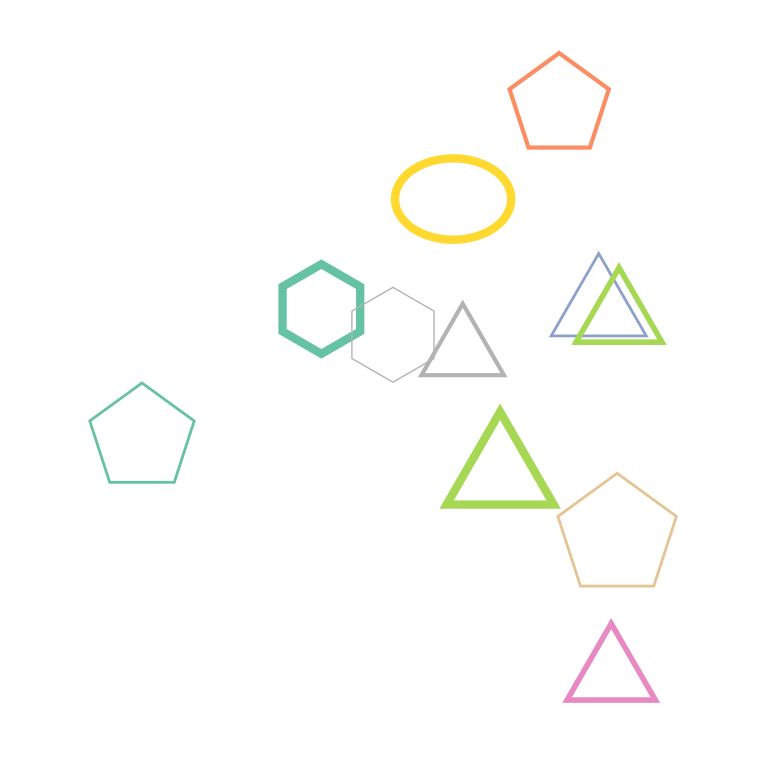[{"shape": "pentagon", "thickness": 1, "radius": 0.36, "center": [0.184, 0.431]}, {"shape": "hexagon", "thickness": 3, "radius": 0.29, "center": [0.417, 0.599]}, {"shape": "pentagon", "thickness": 1.5, "radius": 0.34, "center": [0.726, 0.863]}, {"shape": "triangle", "thickness": 1, "radius": 0.36, "center": [0.778, 0.599]}, {"shape": "triangle", "thickness": 2, "radius": 0.33, "center": [0.794, 0.124]}, {"shape": "triangle", "thickness": 3, "radius": 0.4, "center": [0.65, 0.385]}, {"shape": "triangle", "thickness": 2, "radius": 0.32, "center": [0.804, 0.588]}, {"shape": "oval", "thickness": 3, "radius": 0.38, "center": [0.588, 0.741]}, {"shape": "pentagon", "thickness": 1, "radius": 0.4, "center": [0.801, 0.304]}, {"shape": "triangle", "thickness": 1.5, "radius": 0.31, "center": [0.601, 0.544]}, {"shape": "hexagon", "thickness": 0.5, "radius": 0.31, "center": [0.51, 0.565]}]